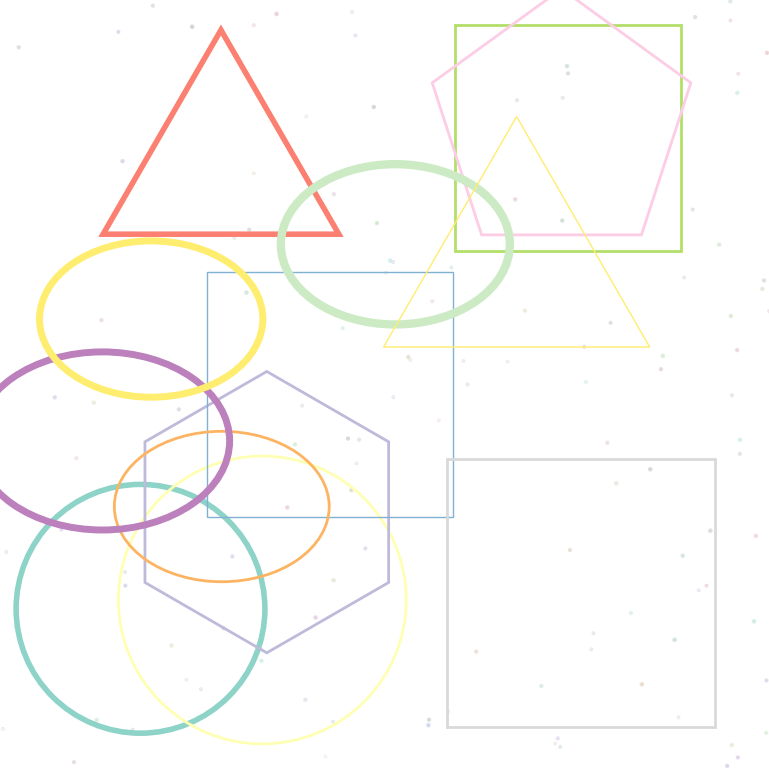[{"shape": "circle", "thickness": 2, "radius": 0.81, "center": [0.182, 0.209]}, {"shape": "circle", "thickness": 1, "radius": 0.93, "center": [0.341, 0.221]}, {"shape": "hexagon", "thickness": 1, "radius": 0.91, "center": [0.346, 0.335]}, {"shape": "triangle", "thickness": 2, "radius": 0.88, "center": [0.287, 0.784]}, {"shape": "square", "thickness": 0.5, "radius": 0.8, "center": [0.429, 0.488]}, {"shape": "oval", "thickness": 1, "radius": 0.7, "center": [0.288, 0.342]}, {"shape": "square", "thickness": 1, "radius": 0.73, "center": [0.737, 0.821]}, {"shape": "pentagon", "thickness": 1, "radius": 0.88, "center": [0.729, 0.838]}, {"shape": "square", "thickness": 1, "radius": 0.87, "center": [0.755, 0.23]}, {"shape": "oval", "thickness": 2.5, "radius": 0.83, "center": [0.133, 0.427]}, {"shape": "oval", "thickness": 3, "radius": 0.74, "center": [0.513, 0.683]}, {"shape": "triangle", "thickness": 0.5, "radius": 1.0, "center": [0.671, 0.649]}, {"shape": "oval", "thickness": 2.5, "radius": 0.73, "center": [0.196, 0.586]}]